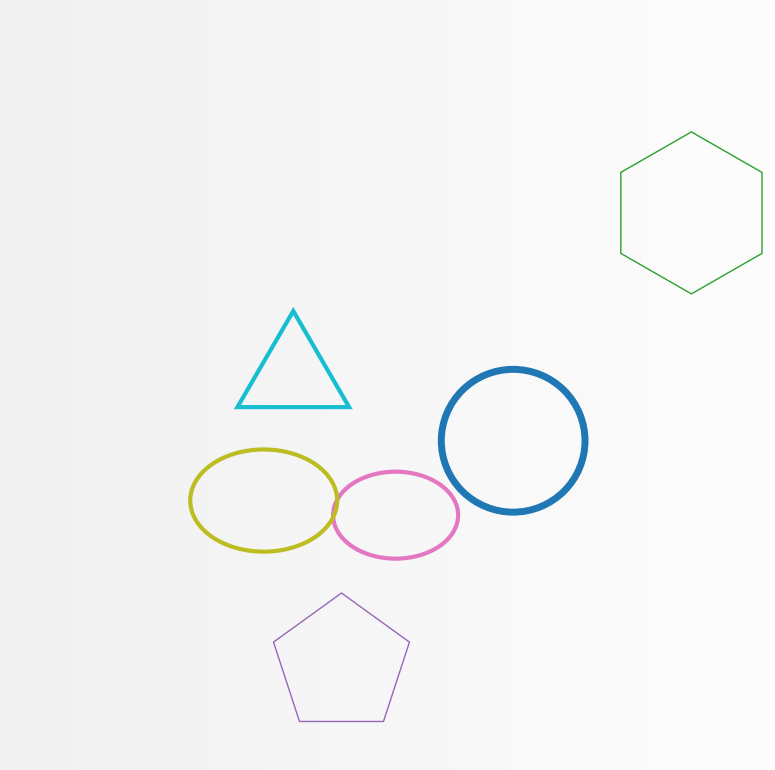[{"shape": "circle", "thickness": 2.5, "radius": 0.46, "center": [0.662, 0.428]}, {"shape": "hexagon", "thickness": 0.5, "radius": 0.53, "center": [0.892, 0.724]}, {"shape": "pentagon", "thickness": 0.5, "radius": 0.46, "center": [0.441, 0.138]}, {"shape": "oval", "thickness": 1.5, "radius": 0.4, "center": [0.51, 0.331]}, {"shape": "oval", "thickness": 1.5, "radius": 0.47, "center": [0.34, 0.35]}, {"shape": "triangle", "thickness": 1.5, "radius": 0.42, "center": [0.378, 0.513]}]